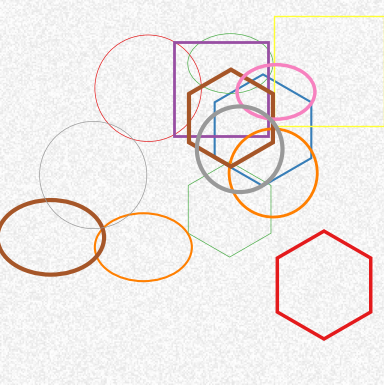[{"shape": "hexagon", "thickness": 2.5, "radius": 0.7, "center": [0.842, 0.26]}, {"shape": "circle", "thickness": 0.5, "radius": 0.69, "center": [0.385, 0.771]}, {"shape": "hexagon", "thickness": 1.5, "radius": 0.72, "center": [0.683, 0.662]}, {"shape": "hexagon", "thickness": 0.5, "radius": 0.62, "center": [0.596, 0.456]}, {"shape": "oval", "thickness": 0.5, "radius": 0.55, "center": [0.598, 0.835]}, {"shape": "square", "thickness": 2, "radius": 0.61, "center": [0.575, 0.769]}, {"shape": "circle", "thickness": 2, "radius": 0.57, "center": [0.71, 0.551]}, {"shape": "oval", "thickness": 1.5, "radius": 0.63, "center": [0.372, 0.358]}, {"shape": "square", "thickness": 1, "radius": 0.71, "center": [0.855, 0.815]}, {"shape": "hexagon", "thickness": 3, "radius": 0.63, "center": [0.6, 0.693]}, {"shape": "oval", "thickness": 3, "radius": 0.69, "center": [0.132, 0.384]}, {"shape": "oval", "thickness": 2.5, "radius": 0.51, "center": [0.717, 0.761]}, {"shape": "circle", "thickness": 0.5, "radius": 0.7, "center": [0.242, 0.545]}, {"shape": "circle", "thickness": 3, "radius": 0.56, "center": [0.623, 0.612]}]